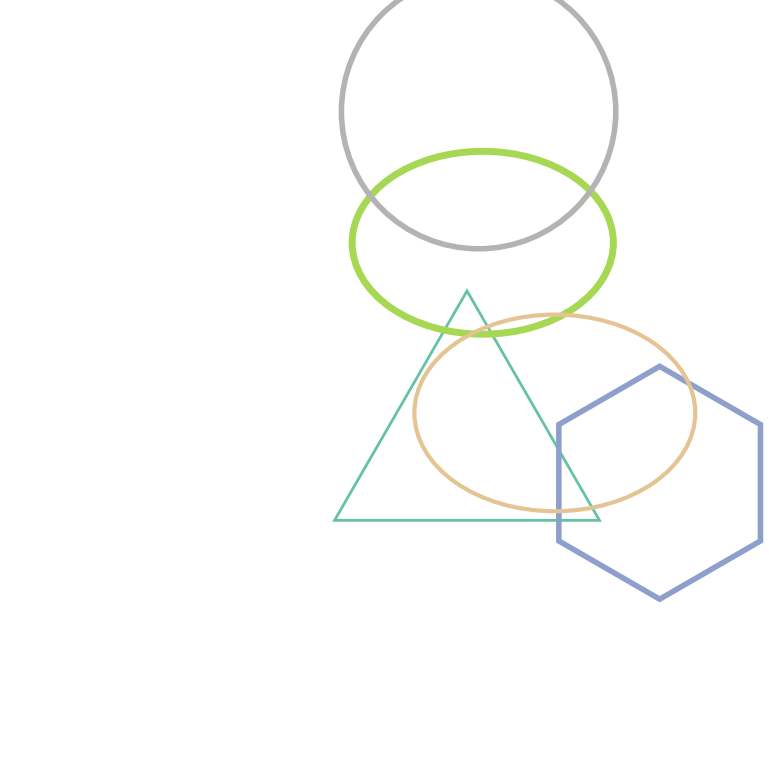[{"shape": "triangle", "thickness": 1, "radius": 0.99, "center": [0.607, 0.424]}, {"shape": "hexagon", "thickness": 2, "radius": 0.76, "center": [0.857, 0.373]}, {"shape": "oval", "thickness": 2.5, "radius": 0.85, "center": [0.627, 0.685]}, {"shape": "oval", "thickness": 1.5, "radius": 0.91, "center": [0.721, 0.464]}, {"shape": "circle", "thickness": 2, "radius": 0.89, "center": [0.622, 0.855]}]